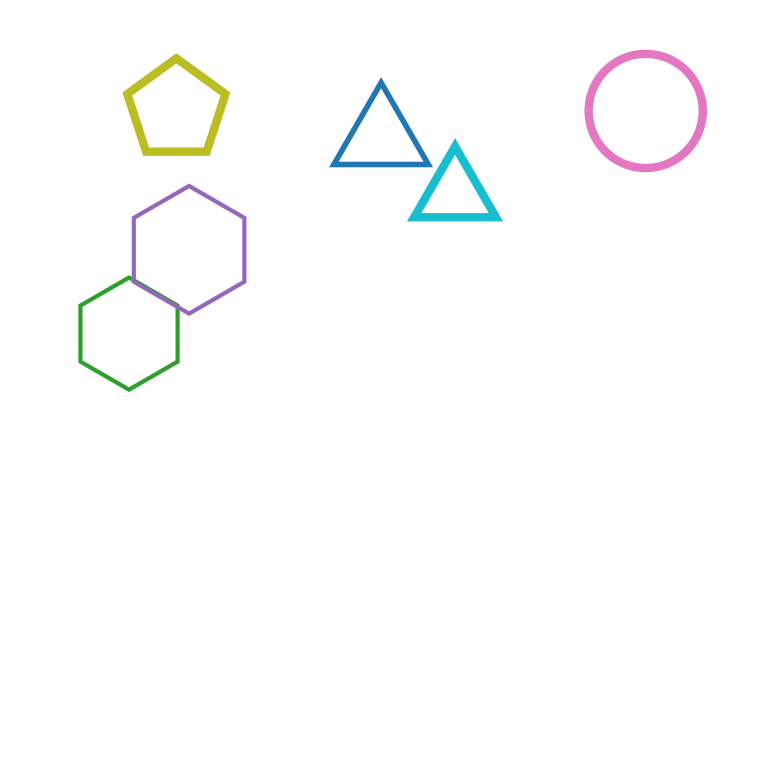[{"shape": "triangle", "thickness": 2, "radius": 0.35, "center": [0.495, 0.822]}, {"shape": "hexagon", "thickness": 1.5, "radius": 0.36, "center": [0.168, 0.567]}, {"shape": "hexagon", "thickness": 1.5, "radius": 0.41, "center": [0.246, 0.676]}, {"shape": "circle", "thickness": 3, "radius": 0.37, "center": [0.839, 0.856]}, {"shape": "pentagon", "thickness": 3, "radius": 0.34, "center": [0.229, 0.857]}, {"shape": "triangle", "thickness": 3, "radius": 0.31, "center": [0.591, 0.748]}]